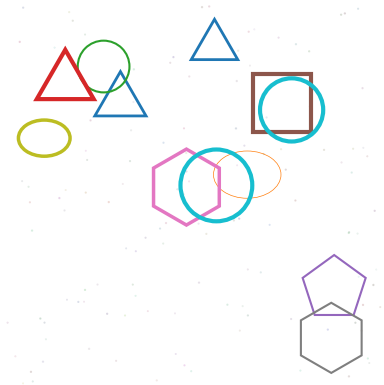[{"shape": "triangle", "thickness": 2, "radius": 0.35, "center": [0.557, 0.88]}, {"shape": "triangle", "thickness": 2, "radius": 0.38, "center": [0.313, 0.737]}, {"shape": "oval", "thickness": 0.5, "radius": 0.44, "center": [0.642, 0.546]}, {"shape": "circle", "thickness": 1.5, "radius": 0.34, "center": [0.269, 0.827]}, {"shape": "triangle", "thickness": 3, "radius": 0.43, "center": [0.169, 0.785]}, {"shape": "pentagon", "thickness": 1.5, "radius": 0.43, "center": [0.868, 0.252]}, {"shape": "square", "thickness": 3, "radius": 0.38, "center": [0.731, 0.733]}, {"shape": "hexagon", "thickness": 2.5, "radius": 0.49, "center": [0.484, 0.514]}, {"shape": "hexagon", "thickness": 1.5, "radius": 0.46, "center": [0.86, 0.122]}, {"shape": "oval", "thickness": 2.5, "radius": 0.34, "center": [0.115, 0.641]}, {"shape": "circle", "thickness": 3, "radius": 0.47, "center": [0.562, 0.518]}, {"shape": "circle", "thickness": 3, "radius": 0.41, "center": [0.757, 0.715]}]